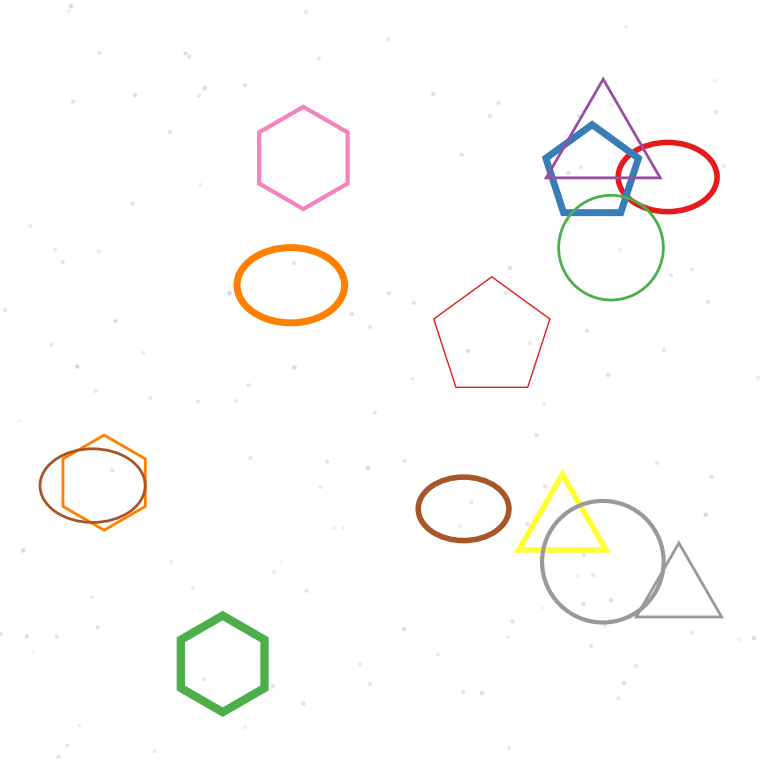[{"shape": "oval", "thickness": 2, "radius": 0.32, "center": [0.867, 0.77]}, {"shape": "pentagon", "thickness": 0.5, "radius": 0.4, "center": [0.639, 0.561]}, {"shape": "pentagon", "thickness": 2.5, "radius": 0.32, "center": [0.769, 0.775]}, {"shape": "circle", "thickness": 1, "radius": 0.34, "center": [0.793, 0.678]}, {"shape": "hexagon", "thickness": 3, "radius": 0.31, "center": [0.289, 0.138]}, {"shape": "triangle", "thickness": 1, "radius": 0.43, "center": [0.783, 0.812]}, {"shape": "hexagon", "thickness": 1, "radius": 0.31, "center": [0.135, 0.373]}, {"shape": "oval", "thickness": 2.5, "radius": 0.35, "center": [0.378, 0.63]}, {"shape": "triangle", "thickness": 2, "radius": 0.33, "center": [0.73, 0.319]}, {"shape": "oval", "thickness": 1, "radius": 0.34, "center": [0.12, 0.369]}, {"shape": "oval", "thickness": 2, "radius": 0.29, "center": [0.602, 0.339]}, {"shape": "hexagon", "thickness": 1.5, "radius": 0.33, "center": [0.394, 0.795]}, {"shape": "circle", "thickness": 1.5, "radius": 0.39, "center": [0.783, 0.271]}, {"shape": "triangle", "thickness": 1, "radius": 0.32, "center": [0.882, 0.231]}]